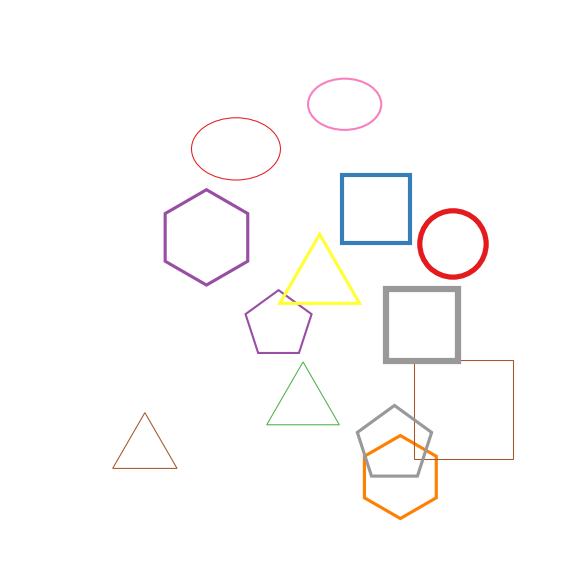[{"shape": "oval", "thickness": 0.5, "radius": 0.38, "center": [0.409, 0.741]}, {"shape": "circle", "thickness": 2.5, "radius": 0.29, "center": [0.784, 0.577]}, {"shape": "square", "thickness": 2, "radius": 0.29, "center": [0.65, 0.637]}, {"shape": "triangle", "thickness": 0.5, "radius": 0.36, "center": [0.525, 0.3]}, {"shape": "pentagon", "thickness": 1, "radius": 0.3, "center": [0.482, 0.437]}, {"shape": "hexagon", "thickness": 1.5, "radius": 0.41, "center": [0.357, 0.588]}, {"shape": "hexagon", "thickness": 1.5, "radius": 0.36, "center": [0.693, 0.173]}, {"shape": "triangle", "thickness": 1.5, "radius": 0.4, "center": [0.554, 0.514]}, {"shape": "square", "thickness": 0.5, "radius": 0.43, "center": [0.803, 0.29]}, {"shape": "triangle", "thickness": 0.5, "radius": 0.32, "center": [0.251, 0.22]}, {"shape": "oval", "thickness": 1, "radius": 0.32, "center": [0.597, 0.819]}, {"shape": "square", "thickness": 3, "radius": 0.31, "center": [0.73, 0.436]}, {"shape": "pentagon", "thickness": 1.5, "radius": 0.34, "center": [0.683, 0.229]}]